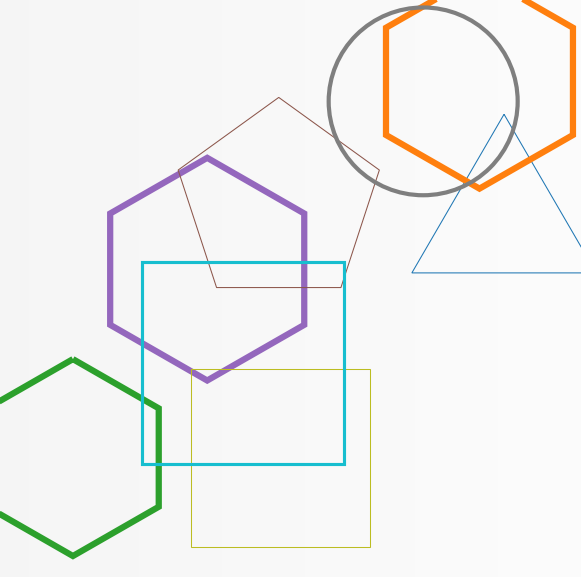[{"shape": "triangle", "thickness": 0.5, "radius": 0.92, "center": [0.867, 0.618]}, {"shape": "hexagon", "thickness": 3, "radius": 0.93, "center": [0.825, 0.858]}, {"shape": "hexagon", "thickness": 3, "radius": 0.85, "center": [0.125, 0.207]}, {"shape": "hexagon", "thickness": 3, "radius": 0.96, "center": [0.357, 0.533]}, {"shape": "pentagon", "thickness": 0.5, "radius": 0.91, "center": [0.48, 0.648]}, {"shape": "circle", "thickness": 2, "radius": 0.81, "center": [0.728, 0.824]}, {"shape": "square", "thickness": 0.5, "radius": 0.77, "center": [0.482, 0.206]}, {"shape": "square", "thickness": 1.5, "radius": 0.87, "center": [0.418, 0.371]}]